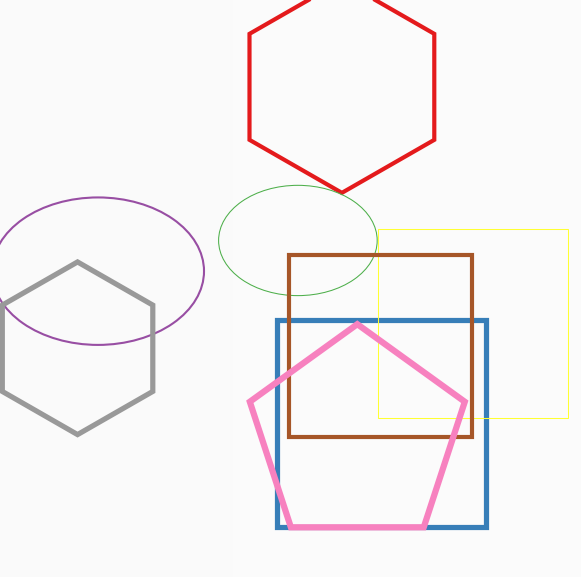[{"shape": "hexagon", "thickness": 2, "radius": 0.92, "center": [0.588, 0.849]}, {"shape": "square", "thickness": 2.5, "radius": 0.9, "center": [0.656, 0.265]}, {"shape": "oval", "thickness": 0.5, "radius": 0.68, "center": [0.513, 0.583]}, {"shape": "oval", "thickness": 1, "radius": 0.91, "center": [0.169, 0.53]}, {"shape": "square", "thickness": 0.5, "radius": 0.82, "center": [0.814, 0.439]}, {"shape": "square", "thickness": 2, "radius": 0.79, "center": [0.655, 0.4]}, {"shape": "pentagon", "thickness": 3, "radius": 0.97, "center": [0.615, 0.243]}, {"shape": "hexagon", "thickness": 2.5, "radius": 0.75, "center": [0.133, 0.396]}]